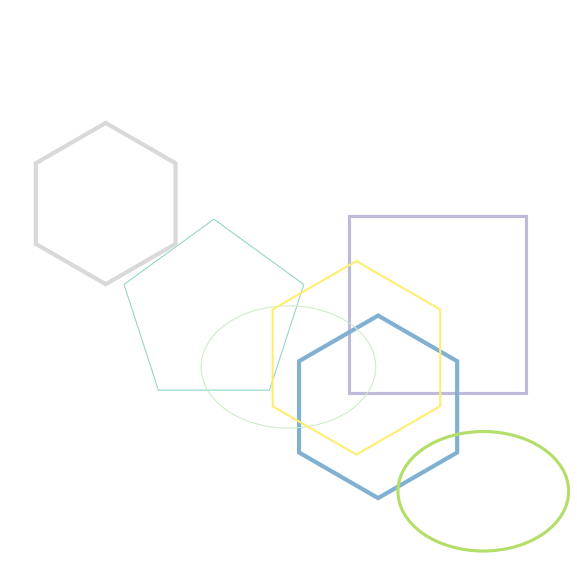[{"shape": "pentagon", "thickness": 0.5, "radius": 0.82, "center": [0.37, 0.456]}, {"shape": "square", "thickness": 1.5, "radius": 0.77, "center": [0.758, 0.472]}, {"shape": "hexagon", "thickness": 2, "radius": 0.79, "center": [0.655, 0.295]}, {"shape": "oval", "thickness": 1.5, "radius": 0.74, "center": [0.837, 0.148]}, {"shape": "hexagon", "thickness": 2, "radius": 0.7, "center": [0.183, 0.647]}, {"shape": "oval", "thickness": 0.5, "radius": 0.76, "center": [0.499, 0.364]}, {"shape": "hexagon", "thickness": 1, "radius": 0.84, "center": [0.617, 0.379]}]